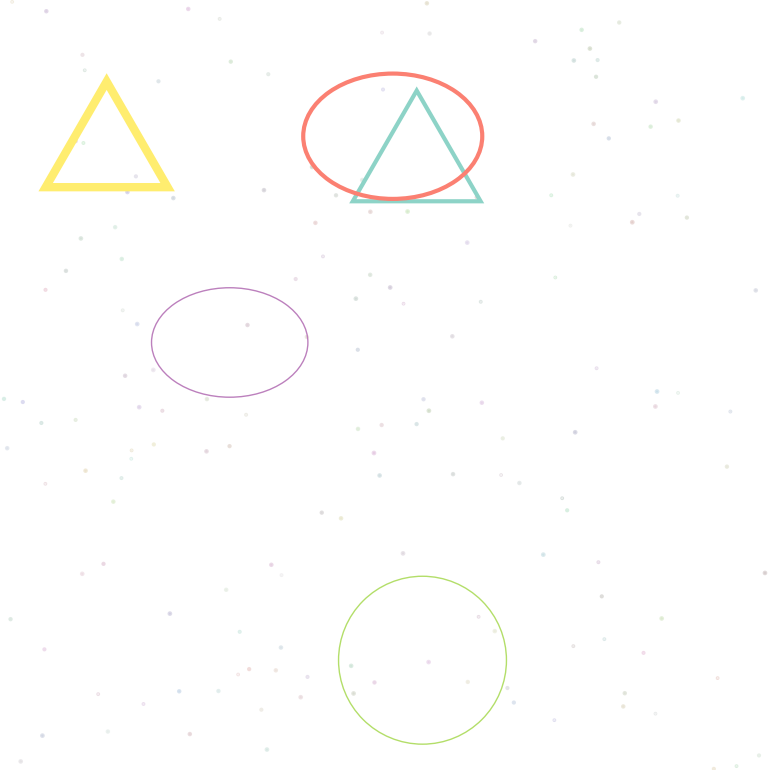[{"shape": "triangle", "thickness": 1.5, "radius": 0.48, "center": [0.541, 0.787]}, {"shape": "oval", "thickness": 1.5, "radius": 0.58, "center": [0.51, 0.823]}, {"shape": "circle", "thickness": 0.5, "radius": 0.55, "center": [0.549, 0.143]}, {"shape": "oval", "thickness": 0.5, "radius": 0.51, "center": [0.298, 0.555]}, {"shape": "triangle", "thickness": 3, "radius": 0.46, "center": [0.138, 0.803]}]